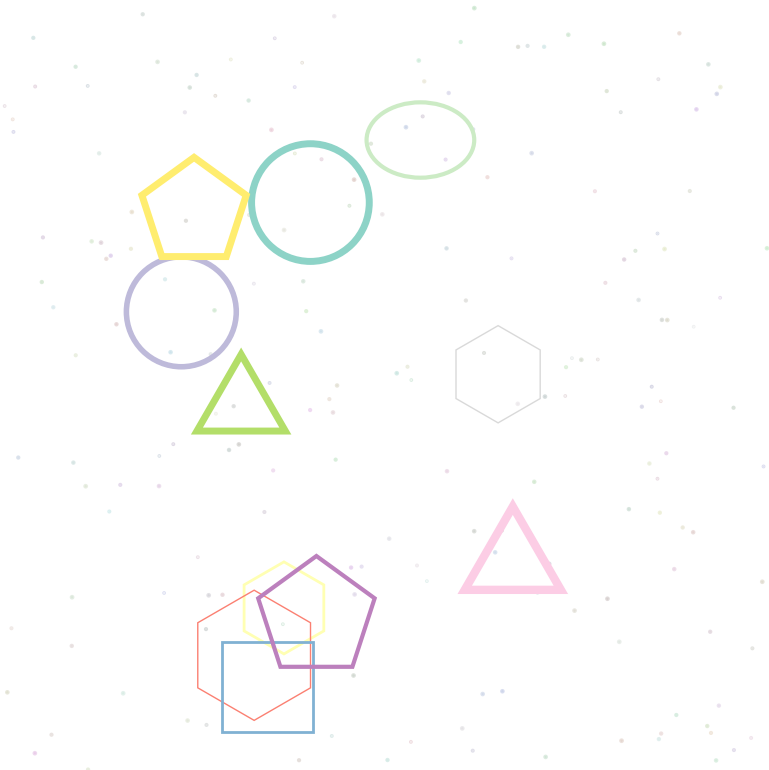[{"shape": "circle", "thickness": 2.5, "radius": 0.38, "center": [0.403, 0.737]}, {"shape": "hexagon", "thickness": 1, "radius": 0.3, "center": [0.369, 0.211]}, {"shape": "circle", "thickness": 2, "radius": 0.36, "center": [0.236, 0.595]}, {"shape": "hexagon", "thickness": 0.5, "radius": 0.42, "center": [0.33, 0.149]}, {"shape": "square", "thickness": 1, "radius": 0.29, "center": [0.347, 0.108]}, {"shape": "triangle", "thickness": 2.5, "radius": 0.33, "center": [0.313, 0.473]}, {"shape": "triangle", "thickness": 3, "radius": 0.36, "center": [0.666, 0.27]}, {"shape": "hexagon", "thickness": 0.5, "radius": 0.32, "center": [0.647, 0.514]}, {"shape": "pentagon", "thickness": 1.5, "radius": 0.4, "center": [0.411, 0.198]}, {"shape": "oval", "thickness": 1.5, "radius": 0.35, "center": [0.546, 0.818]}, {"shape": "pentagon", "thickness": 2.5, "radius": 0.36, "center": [0.252, 0.724]}]